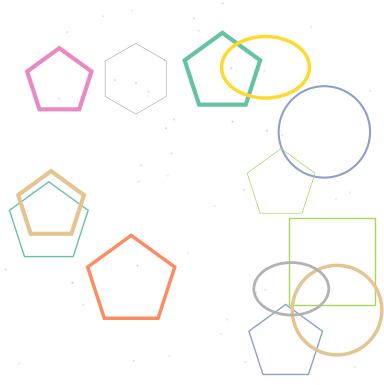[{"shape": "pentagon", "thickness": 1, "radius": 0.54, "center": [0.127, 0.42]}, {"shape": "pentagon", "thickness": 3, "radius": 0.52, "center": [0.578, 0.812]}, {"shape": "pentagon", "thickness": 2.5, "radius": 0.59, "center": [0.341, 0.27]}, {"shape": "circle", "thickness": 1.5, "radius": 0.59, "center": [0.842, 0.657]}, {"shape": "pentagon", "thickness": 1, "radius": 0.5, "center": [0.742, 0.109]}, {"shape": "pentagon", "thickness": 3, "radius": 0.44, "center": [0.154, 0.787]}, {"shape": "square", "thickness": 1, "radius": 0.56, "center": [0.863, 0.321]}, {"shape": "pentagon", "thickness": 0.5, "radius": 0.46, "center": [0.73, 0.521]}, {"shape": "oval", "thickness": 2.5, "radius": 0.57, "center": [0.69, 0.825]}, {"shape": "pentagon", "thickness": 3, "radius": 0.45, "center": [0.133, 0.466]}, {"shape": "circle", "thickness": 2.5, "radius": 0.58, "center": [0.875, 0.194]}, {"shape": "oval", "thickness": 2, "radius": 0.49, "center": [0.757, 0.25]}, {"shape": "hexagon", "thickness": 0.5, "radius": 0.46, "center": [0.353, 0.795]}]